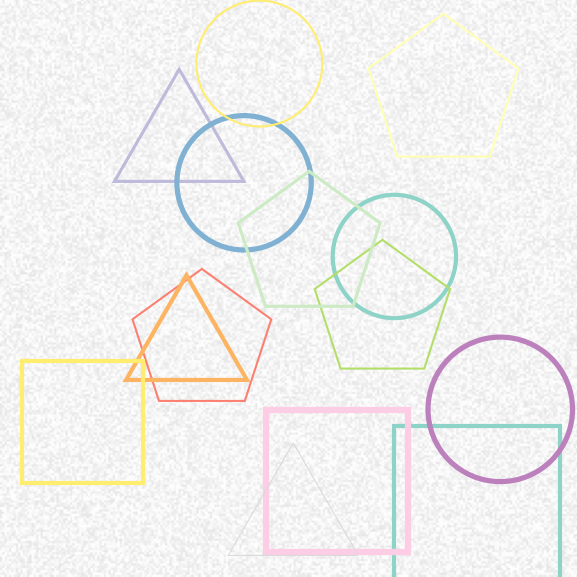[{"shape": "circle", "thickness": 2, "radius": 0.53, "center": [0.683, 0.555]}, {"shape": "square", "thickness": 2, "radius": 0.72, "center": [0.826, 0.118]}, {"shape": "pentagon", "thickness": 1, "radius": 0.68, "center": [0.768, 0.839]}, {"shape": "triangle", "thickness": 1.5, "radius": 0.65, "center": [0.31, 0.75]}, {"shape": "pentagon", "thickness": 1, "radius": 0.63, "center": [0.35, 0.407]}, {"shape": "circle", "thickness": 2.5, "radius": 0.58, "center": [0.423, 0.683]}, {"shape": "triangle", "thickness": 2, "radius": 0.6, "center": [0.323, 0.402]}, {"shape": "pentagon", "thickness": 1, "radius": 0.62, "center": [0.662, 0.461]}, {"shape": "square", "thickness": 3, "radius": 0.62, "center": [0.584, 0.166]}, {"shape": "triangle", "thickness": 0.5, "radius": 0.65, "center": [0.508, 0.102]}, {"shape": "circle", "thickness": 2.5, "radius": 0.63, "center": [0.866, 0.29]}, {"shape": "pentagon", "thickness": 1.5, "radius": 0.65, "center": [0.535, 0.573]}, {"shape": "circle", "thickness": 1, "radius": 0.54, "center": [0.449, 0.889]}, {"shape": "square", "thickness": 2, "radius": 0.53, "center": [0.143, 0.269]}]